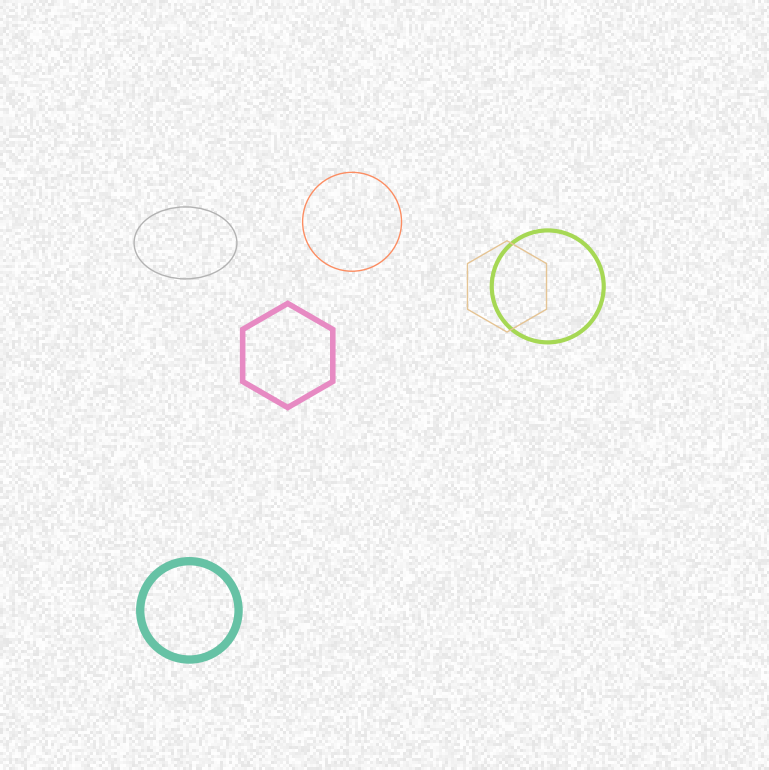[{"shape": "circle", "thickness": 3, "radius": 0.32, "center": [0.246, 0.207]}, {"shape": "circle", "thickness": 0.5, "radius": 0.32, "center": [0.457, 0.712]}, {"shape": "hexagon", "thickness": 2, "radius": 0.34, "center": [0.374, 0.538]}, {"shape": "circle", "thickness": 1.5, "radius": 0.36, "center": [0.711, 0.628]}, {"shape": "hexagon", "thickness": 0.5, "radius": 0.3, "center": [0.658, 0.628]}, {"shape": "oval", "thickness": 0.5, "radius": 0.33, "center": [0.241, 0.685]}]